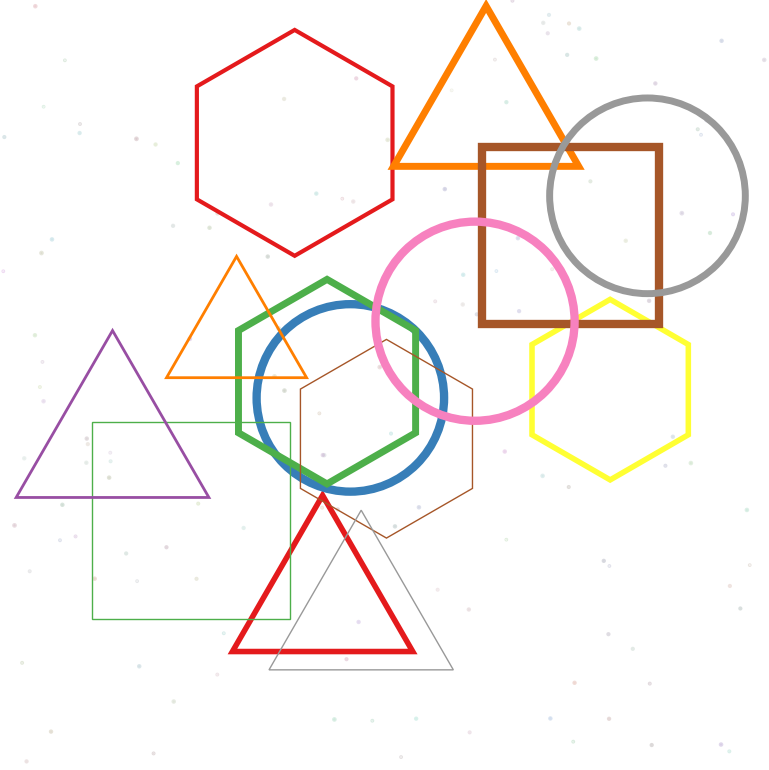[{"shape": "hexagon", "thickness": 1.5, "radius": 0.73, "center": [0.383, 0.814]}, {"shape": "triangle", "thickness": 2, "radius": 0.68, "center": [0.419, 0.221]}, {"shape": "circle", "thickness": 3, "radius": 0.61, "center": [0.455, 0.483]}, {"shape": "hexagon", "thickness": 2.5, "radius": 0.66, "center": [0.425, 0.504]}, {"shape": "square", "thickness": 0.5, "radius": 0.64, "center": [0.248, 0.324]}, {"shape": "triangle", "thickness": 1, "radius": 0.72, "center": [0.146, 0.426]}, {"shape": "triangle", "thickness": 1, "radius": 0.53, "center": [0.307, 0.562]}, {"shape": "triangle", "thickness": 2.5, "radius": 0.69, "center": [0.631, 0.853]}, {"shape": "hexagon", "thickness": 2, "radius": 0.59, "center": [0.792, 0.494]}, {"shape": "hexagon", "thickness": 0.5, "radius": 0.64, "center": [0.502, 0.43]}, {"shape": "square", "thickness": 3, "radius": 0.57, "center": [0.741, 0.694]}, {"shape": "circle", "thickness": 3, "radius": 0.65, "center": [0.617, 0.583]}, {"shape": "circle", "thickness": 2.5, "radius": 0.64, "center": [0.841, 0.746]}, {"shape": "triangle", "thickness": 0.5, "radius": 0.69, "center": [0.469, 0.199]}]